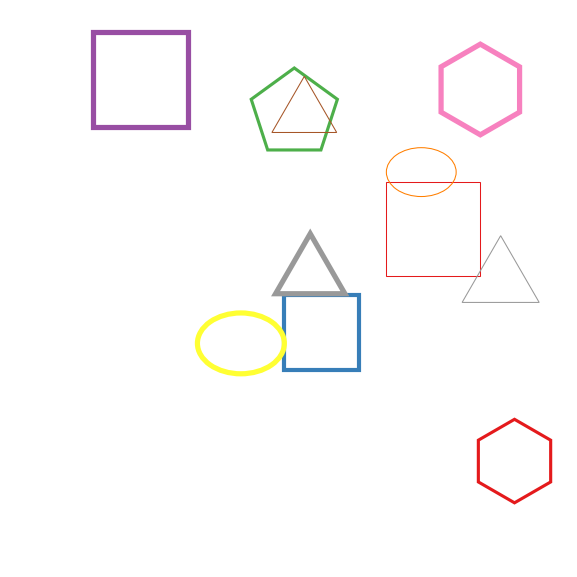[{"shape": "square", "thickness": 0.5, "radius": 0.41, "center": [0.749, 0.602]}, {"shape": "hexagon", "thickness": 1.5, "radius": 0.36, "center": [0.891, 0.201]}, {"shape": "square", "thickness": 2, "radius": 0.32, "center": [0.557, 0.423]}, {"shape": "pentagon", "thickness": 1.5, "radius": 0.39, "center": [0.51, 0.803]}, {"shape": "square", "thickness": 2.5, "radius": 0.41, "center": [0.243, 0.861]}, {"shape": "oval", "thickness": 0.5, "radius": 0.3, "center": [0.729, 0.701]}, {"shape": "oval", "thickness": 2.5, "radius": 0.38, "center": [0.417, 0.405]}, {"shape": "triangle", "thickness": 0.5, "radius": 0.32, "center": [0.527, 0.802]}, {"shape": "hexagon", "thickness": 2.5, "radius": 0.39, "center": [0.832, 0.844]}, {"shape": "triangle", "thickness": 2.5, "radius": 0.35, "center": [0.537, 0.525]}, {"shape": "triangle", "thickness": 0.5, "radius": 0.39, "center": [0.867, 0.514]}]